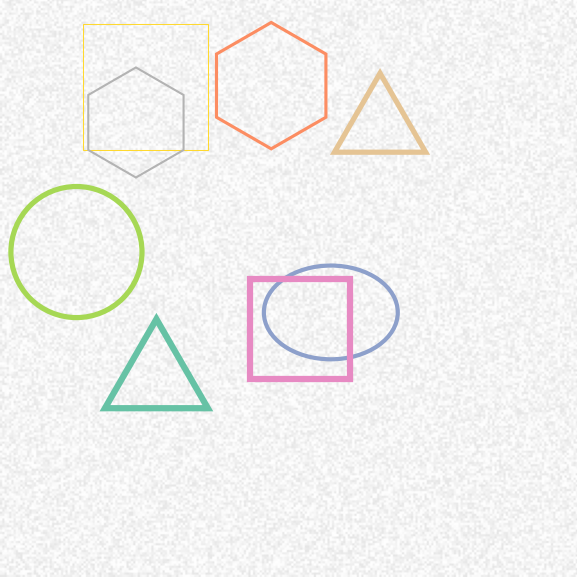[{"shape": "triangle", "thickness": 3, "radius": 0.51, "center": [0.271, 0.344]}, {"shape": "hexagon", "thickness": 1.5, "radius": 0.55, "center": [0.47, 0.851]}, {"shape": "oval", "thickness": 2, "radius": 0.58, "center": [0.573, 0.458]}, {"shape": "square", "thickness": 3, "radius": 0.43, "center": [0.519, 0.43]}, {"shape": "circle", "thickness": 2.5, "radius": 0.57, "center": [0.132, 0.563]}, {"shape": "square", "thickness": 0.5, "radius": 0.54, "center": [0.251, 0.848]}, {"shape": "triangle", "thickness": 2.5, "radius": 0.46, "center": [0.658, 0.781]}, {"shape": "hexagon", "thickness": 1, "radius": 0.48, "center": [0.235, 0.787]}]